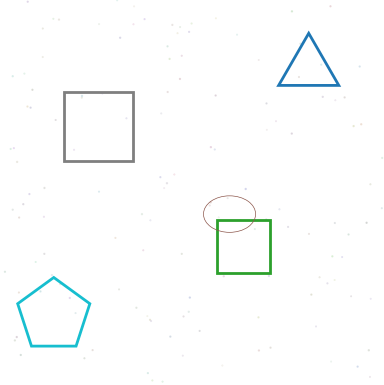[{"shape": "triangle", "thickness": 2, "radius": 0.45, "center": [0.802, 0.823]}, {"shape": "square", "thickness": 2, "radius": 0.34, "center": [0.633, 0.359]}, {"shape": "oval", "thickness": 0.5, "radius": 0.34, "center": [0.596, 0.444]}, {"shape": "square", "thickness": 2, "radius": 0.45, "center": [0.256, 0.671]}, {"shape": "pentagon", "thickness": 2, "radius": 0.49, "center": [0.14, 0.181]}]